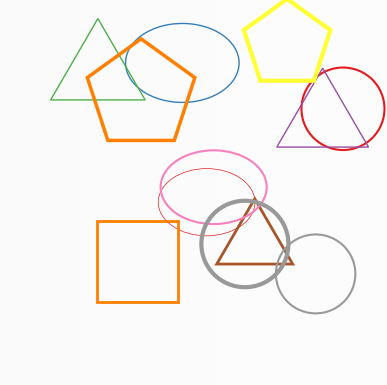[{"shape": "oval", "thickness": 0.5, "radius": 0.62, "center": [0.533, 0.475]}, {"shape": "circle", "thickness": 1.5, "radius": 0.54, "center": [0.885, 0.717]}, {"shape": "oval", "thickness": 1, "radius": 0.73, "center": [0.471, 0.837]}, {"shape": "triangle", "thickness": 1, "radius": 0.7, "center": [0.253, 0.811]}, {"shape": "triangle", "thickness": 1, "radius": 0.68, "center": [0.833, 0.686]}, {"shape": "square", "thickness": 2, "radius": 0.52, "center": [0.354, 0.321]}, {"shape": "pentagon", "thickness": 2.5, "radius": 0.73, "center": [0.364, 0.753]}, {"shape": "pentagon", "thickness": 3, "radius": 0.59, "center": [0.741, 0.885]}, {"shape": "triangle", "thickness": 2, "radius": 0.57, "center": [0.657, 0.371]}, {"shape": "oval", "thickness": 1.5, "radius": 0.68, "center": [0.551, 0.514]}, {"shape": "circle", "thickness": 1.5, "radius": 0.51, "center": [0.815, 0.289]}, {"shape": "circle", "thickness": 3, "radius": 0.56, "center": [0.632, 0.366]}]